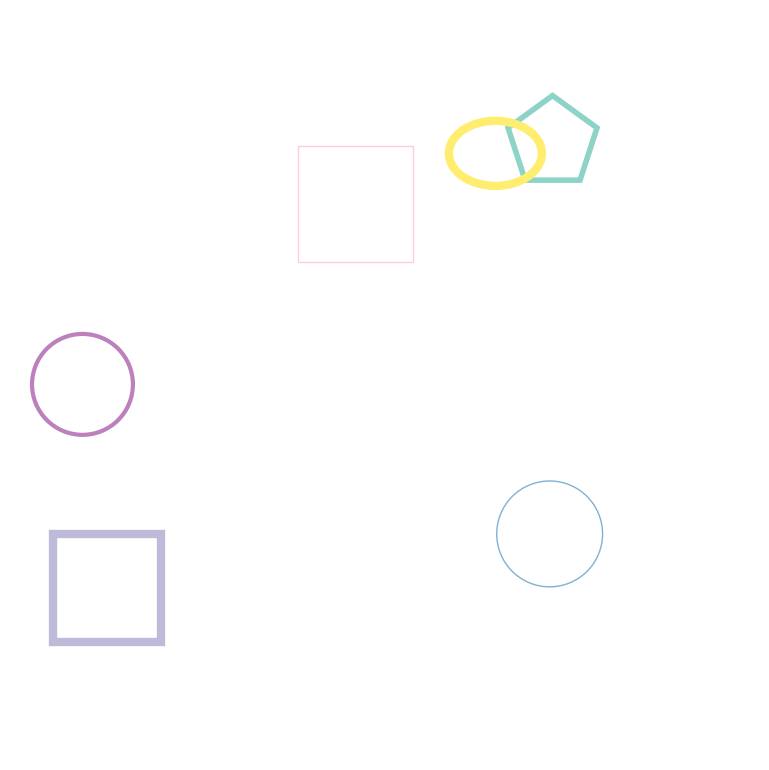[{"shape": "pentagon", "thickness": 2, "radius": 0.3, "center": [0.718, 0.815]}, {"shape": "square", "thickness": 3, "radius": 0.35, "center": [0.139, 0.237]}, {"shape": "circle", "thickness": 0.5, "radius": 0.34, "center": [0.714, 0.307]}, {"shape": "square", "thickness": 0.5, "radius": 0.38, "center": [0.462, 0.735]}, {"shape": "circle", "thickness": 1.5, "radius": 0.33, "center": [0.107, 0.501]}, {"shape": "oval", "thickness": 3, "radius": 0.3, "center": [0.643, 0.801]}]